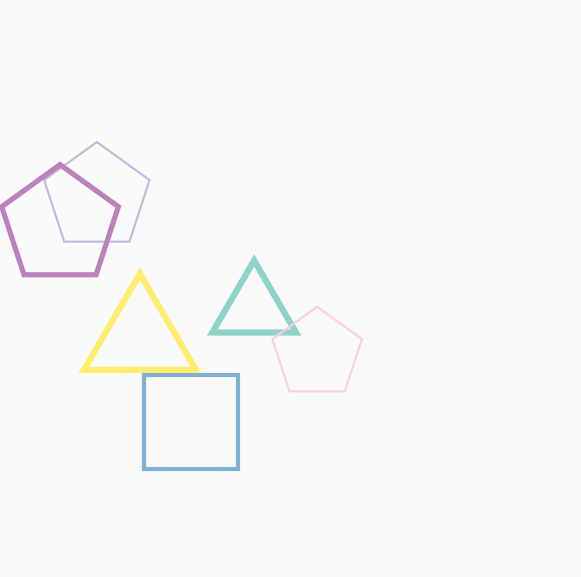[{"shape": "triangle", "thickness": 3, "radius": 0.42, "center": [0.437, 0.465]}, {"shape": "pentagon", "thickness": 1, "radius": 0.48, "center": [0.167, 0.658]}, {"shape": "square", "thickness": 2, "radius": 0.41, "center": [0.328, 0.269]}, {"shape": "pentagon", "thickness": 1, "radius": 0.41, "center": [0.546, 0.387]}, {"shape": "pentagon", "thickness": 2.5, "radius": 0.53, "center": [0.103, 0.609]}, {"shape": "triangle", "thickness": 3, "radius": 0.56, "center": [0.241, 0.414]}]